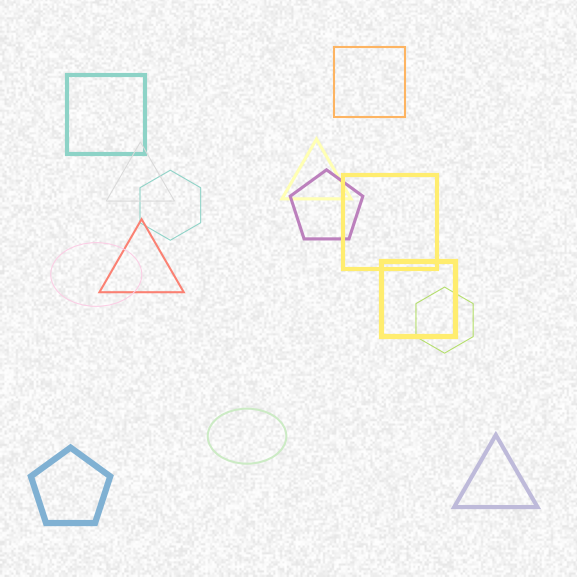[{"shape": "hexagon", "thickness": 0.5, "radius": 0.3, "center": [0.295, 0.644]}, {"shape": "square", "thickness": 2, "radius": 0.34, "center": [0.184, 0.801]}, {"shape": "triangle", "thickness": 1.5, "radius": 0.35, "center": [0.548, 0.689]}, {"shape": "triangle", "thickness": 2, "radius": 0.42, "center": [0.859, 0.163]}, {"shape": "triangle", "thickness": 1, "radius": 0.42, "center": [0.245, 0.535]}, {"shape": "pentagon", "thickness": 3, "radius": 0.36, "center": [0.122, 0.152]}, {"shape": "square", "thickness": 1, "radius": 0.31, "center": [0.639, 0.857]}, {"shape": "hexagon", "thickness": 0.5, "radius": 0.29, "center": [0.77, 0.445]}, {"shape": "oval", "thickness": 0.5, "radius": 0.39, "center": [0.167, 0.524]}, {"shape": "triangle", "thickness": 0.5, "radius": 0.34, "center": [0.243, 0.685]}, {"shape": "pentagon", "thickness": 1.5, "radius": 0.33, "center": [0.565, 0.639]}, {"shape": "oval", "thickness": 1, "radius": 0.34, "center": [0.428, 0.244]}, {"shape": "square", "thickness": 2.5, "radius": 0.32, "center": [0.724, 0.482]}, {"shape": "square", "thickness": 2, "radius": 0.41, "center": [0.675, 0.614]}]